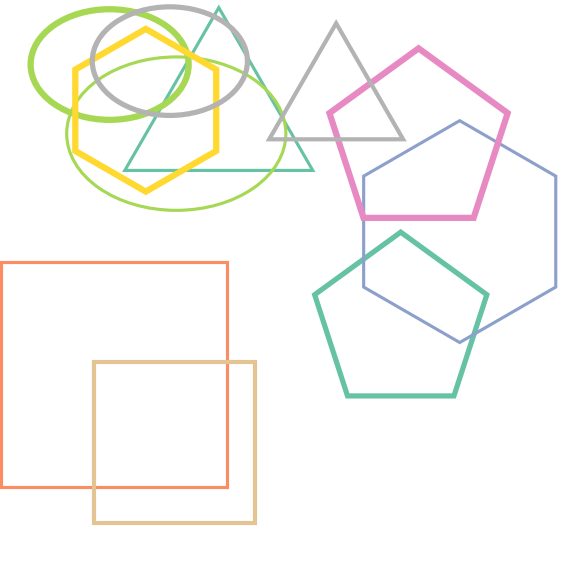[{"shape": "pentagon", "thickness": 2.5, "radius": 0.78, "center": [0.694, 0.44]}, {"shape": "triangle", "thickness": 1.5, "radius": 0.94, "center": [0.379, 0.798]}, {"shape": "square", "thickness": 1.5, "radius": 0.98, "center": [0.198, 0.351]}, {"shape": "hexagon", "thickness": 1.5, "radius": 0.96, "center": [0.796, 0.598]}, {"shape": "pentagon", "thickness": 3, "radius": 0.81, "center": [0.725, 0.753]}, {"shape": "oval", "thickness": 3, "radius": 0.68, "center": [0.19, 0.887]}, {"shape": "oval", "thickness": 1.5, "radius": 0.95, "center": [0.305, 0.768]}, {"shape": "hexagon", "thickness": 3, "radius": 0.7, "center": [0.252, 0.808]}, {"shape": "square", "thickness": 2, "radius": 0.7, "center": [0.302, 0.233]}, {"shape": "oval", "thickness": 2.5, "radius": 0.67, "center": [0.294, 0.893]}, {"shape": "triangle", "thickness": 2, "radius": 0.67, "center": [0.582, 0.825]}]